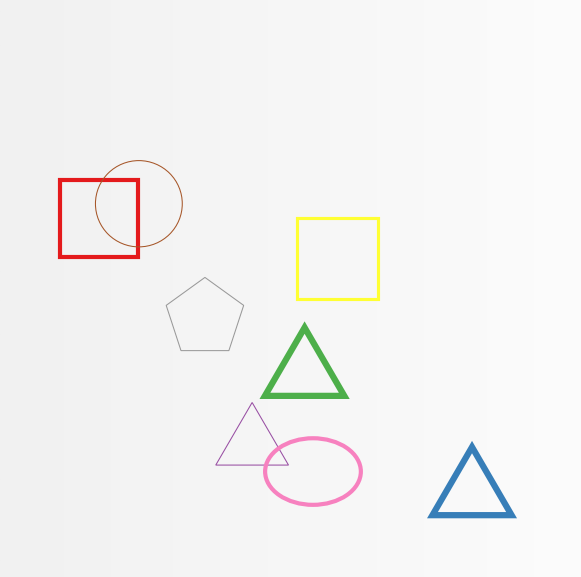[{"shape": "square", "thickness": 2, "radius": 0.34, "center": [0.17, 0.621]}, {"shape": "triangle", "thickness": 3, "radius": 0.39, "center": [0.812, 0.146]}, {"shape": "triangle", "thickness": 3, "radius": 0.39, "center": [0.524, 0.353]}, {"shape": "triangle", "thickness": 0.5, "radius": 0.36, "center": [0.434, 0.23]}, {"shape": "square", "thickness": 1.5, "radius": 0.35, "center": [0.581, 0.552]}, {"shape": "circle", "thickness": 0.5, "radius": 0.37, "center": [0.239, 0.646]}, {"shape": "oval", "thickness": 2, "radius": 0.41, "center": [0.538, 0.183]}, {"shape": "pentagon", "thickness": 0.5, "radius": 0.35, "center": [0.353, 0.449]}]